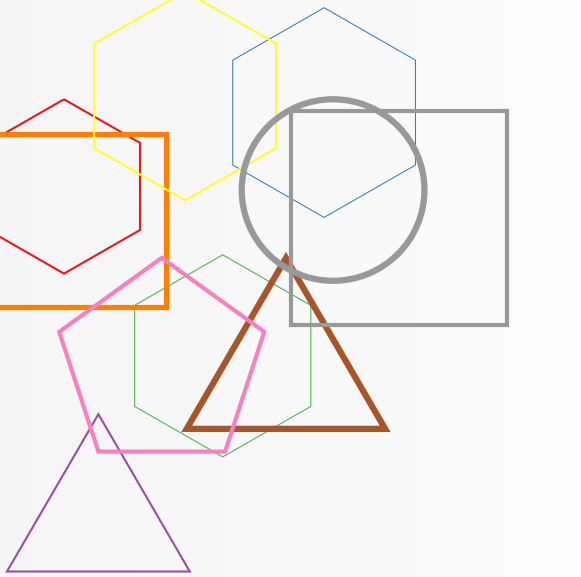[{"shape": "hexagon", "thickness": 1, "radius": 0.75, "center": [0.11, 0.676]}, {"shape": "hexagon", "thickness": 0.5, "radius": 0.91, "center": [0.558, 0.804]}, {"shape": "hexagon", "thickness": 0.5, "radius": 0.87, "center": [0.383, 0.383]}, {"shape": "triangle", "thickness": 1, "radius": 0.91, "center": [0.169, 0.1]}, {"shape": "square", "thickness": 2.5, "radius": 0.75, "center": [0.136, 0.617]}, {"shape": "hexagon", "thickness": 1, "radius": 0.9, "center": [0.319, 0.833]}, {"shape": "triangle", "thickness": 3, "radius": 0.99, "center": [0.492, 0.355]}, {"shape": "pentagon", "thickness": 2, "radius": 0.93, "center": [0.278, 0.367]}, {"shape": "square", "thickness": 2, "radius": 0.93, "center": [0.686, 0.622]}, {"shape": "circle", "thickness": 3, "radius": 0.79, "center": [0.573, 0.67]}]